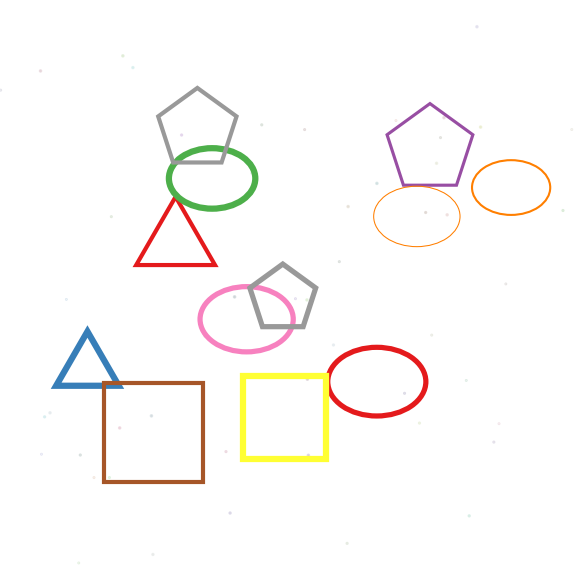[{"shape": "oval", "thickness": 2.5, "radius": 0.42, "center": [0.652, 0.338]}, {"shape": "triangle", "thickness": 2, "radius": 0.39, "center": [0.304, 0.58]}, {"shape": "triangle", "thickness": 3, "radius": 0.31, "center": [0.151, 0.362]}, {"shape": "oval", "thickness": 3, "radius": 0.37, "center": [0.367, 0.69]}, {"shape": "pentagon", "thickness": 1.5, "radius": 0.39, "center": [0.745, 0.742]}, {"shape": "oval", "thickness": 0.5, "radius": 0.37, "center": [0.722, 0.624]}, {"shape": "oval", "thickness": 1, "radius": 0.34, "center": [0.885, 0.674]}, {"shape": "square", "thickness": 3, "radius": 0.36, "center": [0.492, 0.276]}, {"shape": "square", "thickness": 2, "radius": 0.43, "center": [0.265, 0.25]}, {"shape": "oval", "thickness": 2.5, "radius": 0.4, "center": [0.427, 0.446]}, {"shape": "pentagon", "thickness": 2.5, "radius": 0.3, "center": [0.49, 0.482]}, {"shape": "pentagon", "thickness": 2, "radius": 0.36, "center": [0.342, 0.775]}]